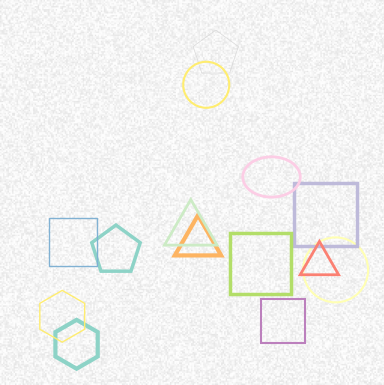[{"shape": "pentagon", "thickness": 2.5, "radius": 0.33, "center": [0.301, 0.349]}, {"shape": "hexagon", "thickness": 3, "radius": 0.32, "center": [0.199, 0.106]}, {"shape": "circle", "thickness": 1.5, "radius": 0.42, "center": [0.872, 0.299]}, {"shape": "square", "thickness": 2.5, "radius": 0.41, "center": [0.845, 0.443]}, {"shape": "triangle", "thickness": 2, "radius": 0.29, "center": [0.83, 0.315]}, {"shape": "square", "thickness": 1, "radius": 0.31, "center": [0.19, 0.372]}, {"shape": "triangle", "thickness": 3, "radius": 0.35, "center": [0.514, 0.371]}, {"shape": "square", "thickness": 2.5, "radius": 0.4, "center": [0.676, 0.315]}, {"shape": "oval", "thickness": 2, "radius": 0.37, "center": [0.705, 0.54]}, {"shape": "pentagon", "thickness": 0.5, "radius": 0.31, "center": [0.56, 0.86]}, {"shape": "square", "thickness": 1.5, "radius": 0.29, "center": [0.734, 0.166]}, {"shape": "triangle", "thickness": 2, "radius": 0.39, "center": [0.496, 0.403]}, {"shape": "hexagon", "thickness": 1, "radius": 0.34, "center": [0.162, 0.178]}, {"shape": "circle", "thickness": 1.5, "radius": 0.3, "center": [0.536, 0.78]}]